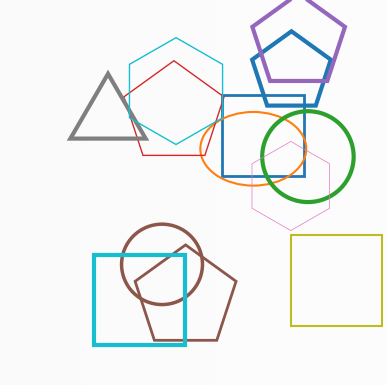[{"shape": "square", "thickness": 2, "radius": 0.53, "center": [0.678, 0.647]}, {"shape": "pentagon", "thickness": 3, "radius": 0.53, "center": [0.752, 0.812]}, {"shape": "oval", "thickness": 1.5, "radius": 0.68, "center": [0.654, 0.614]}, {"shape": "circle", "thickness": 3, "radius": 0.59, "center": [0.795, 0.593]}, {"shape": "pentagon", "thickness": 1, "radius": 0.68, "center": [0.449, 0.706]}, {"shape": "pentagon", "thickness": 3, "radius": 0.63, "center": [0.771, 0.891]}, {"shape": "circle", "thickness": 2.5, "radius": 0.52, "center": [0.418, 0.313]}, {"shape": "pentagon", "thickness": 2, "radius": 0.68, "center": [0.479, 0.227]}, {"shape": "hexagon", "thickness": 0.5, "radius": 0.58, "center": [0.75, 0.517]}, {"shape": "triangle", "thickness": 3, "radius": 0.56, "center": [0.279, 0.696]}, {"shape": "square", "thickness": 1.5, "radius": 0.59, "center": [0.868, 0.271]}, {"shape": "square", "thickness": 3, "radius": 0.59, "center": [0.36, 0.221]}, {"shape": "hexagon", "thickness": 1, "radius": 0.69, "center": [0.454, 0.763]}]